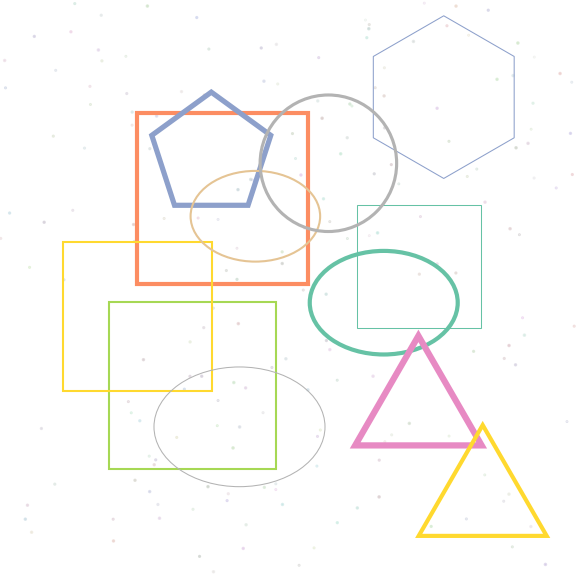[{"shape": "square", "thickness": 0.5, "radius": 0.53, "center": [0.725, 0.537]}, {"shape": "oval", "thickness": 2, "radius": 0.64, "center": [0.664, 0.475]}, {"shape": "square", "thickness": 2, "radius": 0.74, "center": [0.386, 0.655]}, {"shape": "pentagon", "thickness": 2.5, "radius": 0.54, "center": [0.366, 0.731]}, {"shape": "hexagon", "thickness": 0.5, "radius": 0.7, "center": [0.768, 0.831]}, {"shape": "triangle", "thickness": 3, "radius": 0.63, "center": [0.725, 0.291]}, {"shape": "square", "thickness": 1, "radius": 0.72, "center": [0.334, 0.331]}, {"shape": "triangle", "thickness": 2, "radius": 0.64, "center": [0.836, 0.135]}, {"shape": "square", "thickness": 1, "radius": 0.65, "center": [0.238, 0.451]}, {"shape": "oval", "thickness": 1, "radius": 0.56, "center": [0.442, 0.625]}, {"shape": "circle", "thickness": 1.5, "radius": 0.59, "center": [0.569, 0.716]}, {"shape": "oval", "thickness": 0.5, "radius": 0.74, "center": [0.415, 0.26]}]